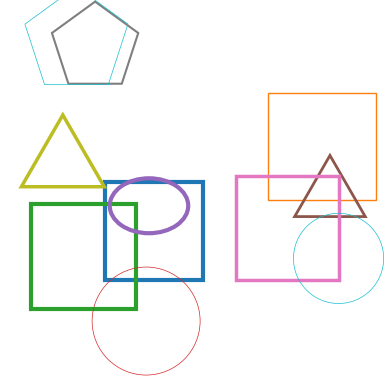[{"shape": "square", "thickness": 3, "radius": 0.64, "center": [0.4, 0.399]}, {"shape": "square", "thickness": 1, "radius": 0.7, "center": [0.837, 0.619]}, {"shape": "square", "thickness": 3, "radius": 0.68, "center": [0.217, 0.335]}, {"shape": "circle", "thickness": 0.5, "radius": 0.7, "center": [0.38, 0.166]}, {"shape": "oval", "thickness": 3, "radius": 0.51, "center": [0.387, 0.466]}, {"shape": "triangle", "thickness": 2, "radius": 0.53, "center": [0.857, 0.49]}, {"shape": "square", "thickness": 2.5, "radius": 0.67, "center": [0.748, 0.408]}, {"shape": "pentagon", "thickness": 1.5, "radius": 0.59, "center": [0.247, 0.878]}, {"shape": "triangle", "thickness": 2.5, "radius": 0.62, "center": [0.163, 0.577]}, {"shape": "pentagon", "thickness": 0.5, "radius": 0.7, "center": [0.199, 0.894]}, {"shape": "circle", "thickness": 0.5, "radius": 0.59, "center": [0.879, 0.329]}]